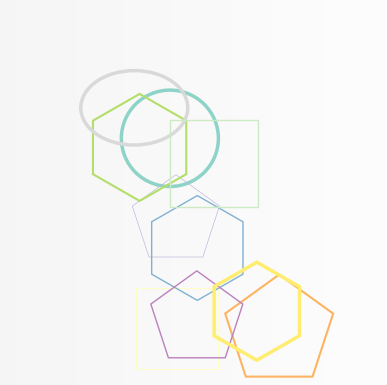[{"shape": "circle", "thickness": 2.5, "radius": 0.63, "center": [0.438, 0.641]}, {"shape": "square", "thickness": 0.5, "radius": 0.53, "center": [0.457, 0.147]}, {"shape": "pentagon", "thickness": 0.5, "radius": 0.59, "center": [0.454, 0.428]}, {"shape": "hexagon", "thickness": 1, "radius": 0.68, "center": [0.509, 0.356]}, {"shape": "pentagon", "thickness": 1.5, "radius": 0.73, "center": [0.72, 0.14]}, {"shape": "hexagon", "thickness": 1.5, "radius": 0.69, "center": [0.36, 0.617]}, {"shape": "oval", "thickness": 2.5, "radius": 0.69, "center": [0.347, 0.72]}, {"shape": "pentagon", "thickness": 1, "radius": 0.62, "center": [0.508, 0.172]}, {"shape": "square", "thickness": 1, "radius": 0.56, "center": [0.552, 0.576]}, {"shape": "hexagon", "thickness": 2.5, "radius": 0.64, "center": [0.663, 0.192]}]